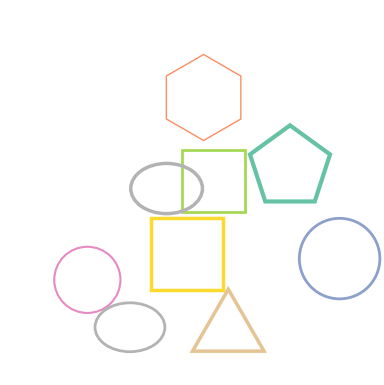[{"shape": "pentagon", "thickness": 3, "radius": 0.55, "center": [0.753, 0.565]}, {"shape": "hexagon", "thickness": 1, "radius": 0.56, "center": [0.529, 0.747]}, {"shape": "circle", "thickness": 2, "radius": 0.52, "center": [0.882, 0.328]}, {"shape": "circle", "thickness": 1.5, "radius": 0.43, "center": [0.227, 0.273]}, {"shape": "square", "thickness": 2, "radius": 0.4, "center": [0.555, 0.53]}, {"shape": "square", "thickness": 2.5, "radius": 0.47, "center": [0.486, 0.339]}, {"shape": "triangle", "thickness": 2.5, "radius": 0.54, "center": [0.593, 0.142]}, {"shape": "oval", "thickness": 2, "radius": 0.45, "center": [0.338, 0.15]}, {"shape": "oval", "thickness": 2.5, "radius": 0.47, "center": [0.433, 0.51]}]